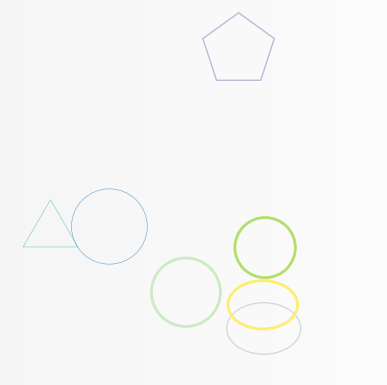[{"shape": "triangle", "thickness": 0.5, "radius": 0.41, "center": [0.13, 0.399]}, {"shape": "pentagon", "thickness": 1, "radius": 0.48, "center": [0.616, 0.87]}, {"shape": "circle", "thickness": 0.5, "radius": 0.49, "center": [0.282, 0.412]}, {"shape": "circle", "thickness": 2, "radius": 0.39, "center": [0.684, 0.357]}, {"shape": "oval", "thickness": 1, "radius": 0.48, "center": [0.68, 0.147]}, {"shape": "circle", "thickness": 2, "radius": 0.45, "center": [0.48, 0.241]}, {"shape": "oval", "thickness": 2, "radius": 0.45, "center": [0.678, 0.208]}]